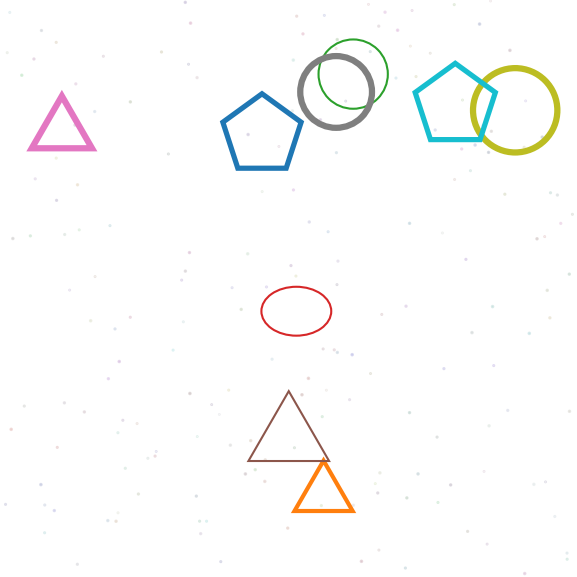[{"shape": "pentagon", "thickness": 2.5, "radius": 0.36, "center": [0.454, 0.765]}, {"shape": "triangle", "thickness": 2, "radius": 0.29, "center": [0.56, 0.143]}, {"shape": "circle", "thickness": 1, "radius": 0.3, "center": [0.612, 0.871]}, {"shape": "oval", "thickness": 1, "radius": 0.3, "center": [0.513, 0.46]}, {"shape": "triangle", "thickness": 1, "radius": 0.4, "center": [0.5, 0.241]}, {"shape": "triangle", "thickness": 3, "radius": 0.3, "center": [0.107, 0.772]}, {"shape": "circle", "thickness": 3, "radius": 0.31, "center": [0.582, 0.84]}, {"shape": "circle", "thickness": 3, "radius": 0.37, "center": [0.892, 0.808]}, {"shape": "pentagon", "thickness": 2.5, "radius": 0.37, "center": [0.788, 0.816]}]